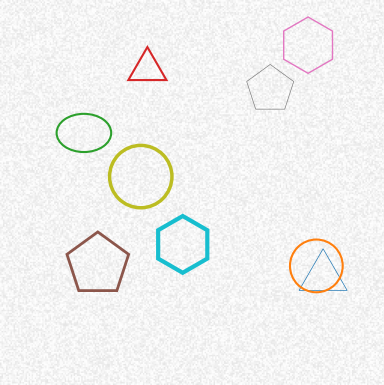[{"shape": "triangle", "thickness": 0.5, "radius": 0.36, "center": [0.839, 0.282]}, {"shape": "circle", "thickness": 1.5, "radius": 0.34, "center": [0.822, 0.309]}, {"shape": "oval", "thickness": 1.5, "radius": 0.35, "center": [0.218, 0.655]}, {"shape": "triangle", "thickness": 1.5, "radius": 0.29, "center": [0.383, 0.821]}, {"shape": "pentagon", "thickness": 2, "radius": 0.42, "center": [0.254, 0.313]}, {"shape": "hexagon", "thickness": 1, "radius": 0.37, "center": [0.8, 0.883]}, {"shape": "pentagon", "thickness": 0.5, "radius": 0.32, "center": [0.702, 0.768]}, {"shape": "circle", "thickness": 2.5, "radius": 0.41, "center": [0.366, 0.541]}, {"shape": "hexagon", "thickness": 3, "radius": 0.37, "center": [0.475, 0.365]}]